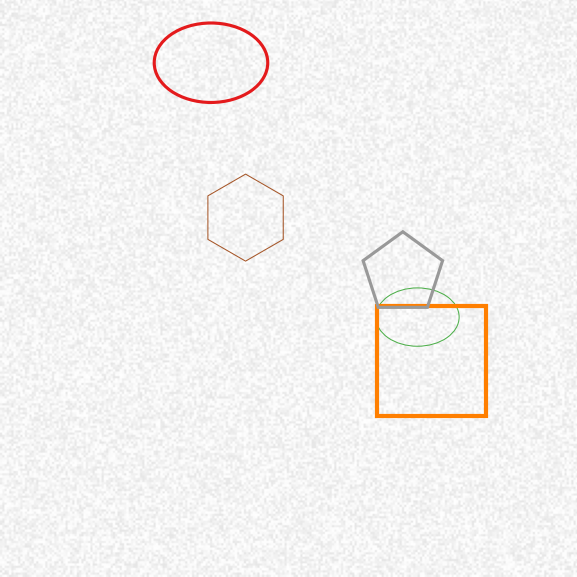[{"shape": "oval", "thickness": 1.5, "radius": 0.49, "center": [0.365, 0.891]}, {"shape": "oval", "thickness": 0.5, "radius": 0.36, "center": [0.723, 0.45]}, {"shape": "square", "thickness": 2, "radius": 0.47, "center": [0.747, 0.374]}, {"shape": "hexagon", "thickness": 0.5, "radius": 0.38, "center": [0.425, 0.622]}, {"shape": "pentagon", "thickness": 1.5, "radius": 0.36, "center": [0.698, 0.525]}]